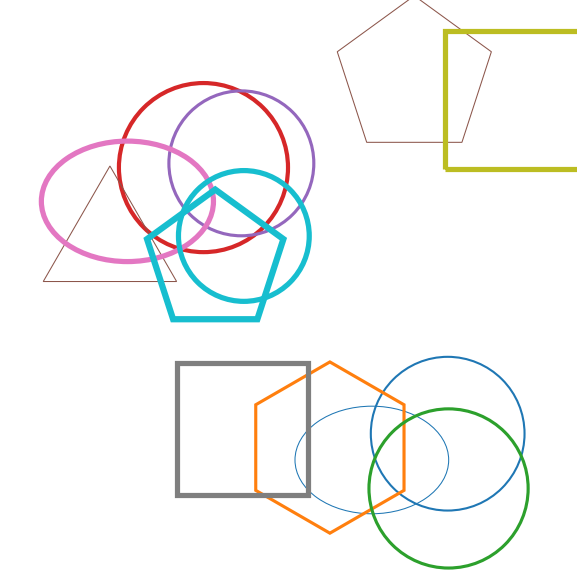[{"shape": "circle", "thickness": 1, "radius": 0.67, "center": [0.775, 0.248]}, {"shape": "oval", "thickness": 0.5, "radius": 0.67, "center": [0.644, 0.203]}, {"shape": "hexagon", "thickness": 1.5, "radius": 0.74, "center": [0.571, 0.224]}, {"shape": "circle", "thickness": 1.5, "radius": 0.69, "center": [0.777, 0.153]}, {"shape": "circle", "thickness": 2, "radius": 0.73, "center": [0.352, 0.709]}, {"shape": "circle", "thickness": 1.5, "radius": 0.63, "center": [0.418, 0.716]}, {"shape": "pentagon", "thickness": 0.5, "radius": 0.7, "center": [0.717, 0.866]}, {"shape": "triangle", "thickness": 0.5, "radius": 0.67, "center": [0.19, 0.578]}, {"shape": "oval", "thickness": 2.5, "radius": 0.75, "center": [0.221, 0.65]}, {"shape": "square", "thickness": 2.5, "radius": 0.57, "center": [0.42, 0.256]}, {"shape": "square", "thickness": 2.5, "radius": 0.6, "center": [0.89, 0.826]}, {"shape": "circle", "thickness": 2.5, "radius": 0.57, "center": [0.422, 0.591]}, {"shape": "pentagon", "thickness": 3, "radius": 0.62, "center": [0.373, 0.547]}]